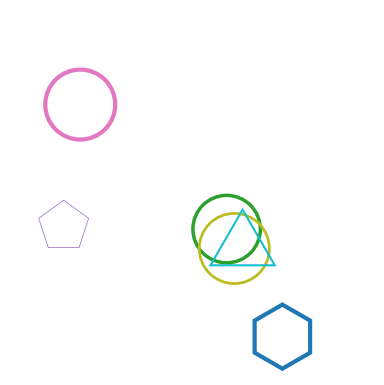[{"shape": "hexagon", "thickness": 3, "radius": 0.42, "center": [0.733, 0.126]}, {"shape": "circle", "thickness": 2.5, "radius": 0.44, "center": [0.589, 0.405]}, {"shape": "pentagon", "thickness": 0.5, "radius": 0.34, "center": [0.165, 0.412]}, {"shape": "circle", "thickness": 3, "radius": 0.45, "center": [0.208, 0.728]}, {"shape": "circle", "thickness": 2, "radius": 0.46, "center": [0.609, 0.355]}, {"shape": "triangle", "thickness": 1.5, "radius": 0.48, "center": [0.63, 0.359]}]